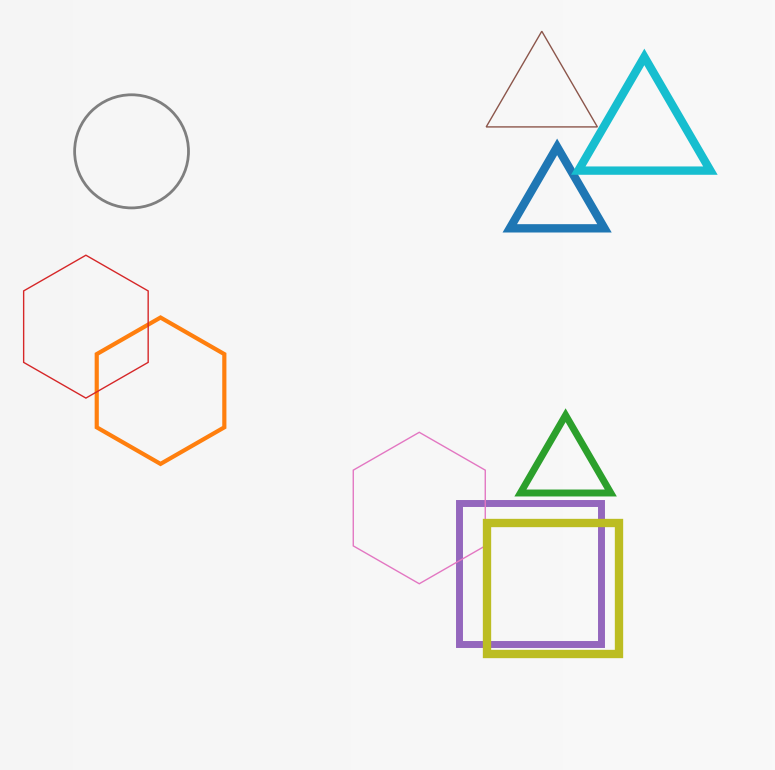[{"shape": "triangle", "thickness": 3, "radius": 0.35, "center": [0.719, 0.739]}, {"shape": "hexagon", "thickness": 1.5, "radius": 0.48, "center": [0.207, 0.493]}, {"shape": "triangle", "thickness": 2.5, "radius": 0.34, "center": [0.73, 0.393]}, {"shape": "hexagon", "thickness": 0.5, "radius": 0.46, "center": [0.111, 0.576]}, {"shape": "square", "thickness": 2.5, "radius": 0.46, "center": [0.684, 0.255]}, {"shape": "triangle", "thickness": 0.5, "radius": 0.41, "center": [0.699, 0.877]}, {"shape": "hexagon", "thickness": 0.5, "radius": 0.49, "center": [0.541, 0.34]}, {"shape": "circle", "thickness": 1, "radius": 0.37, "center": [0.17, 0.803]}, {"shape": "square", "thickness": 3, "radius": 0.42, "center": [0.714, 0.236]}, {"shape": "triangle", "thickness": 3, "radius": 0.49, "center": [0.831, 0.828]}]